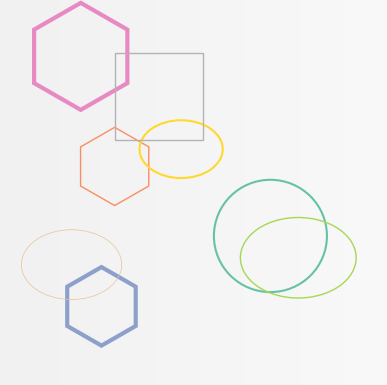[{"shape": "circle", "thickness": 1.5, "radius": 0.73, "center": [0.698, 0.387]}, {"shape": "hexagon", "thickness": 1, "radius": 0.51, "center": [0.296, 0.568]}, {"shape": "hexagon", "thickness": 3, "radius": 0.51, "center": [0.262, 0.204]}, {"shape": "hexagon", "thickness": 3, "radius": 0.69, "center": [0.208, 0.854]}, {"shape": "oval", "thickness": 1, "radius": 0.75, "center": [0.77, 0.331]}, {"shape": "oval", "thickness": 1.5, "radius": 0.54, "center": [0.467, 0.613]}, {"shape": "oval", "thickness": 0.5, "radius": 0.65, "center": [0.185, 0.313]}, {"shape": "square", "thickness": 1, "radius": 0.57, "center": [0.41, 0.75]}]